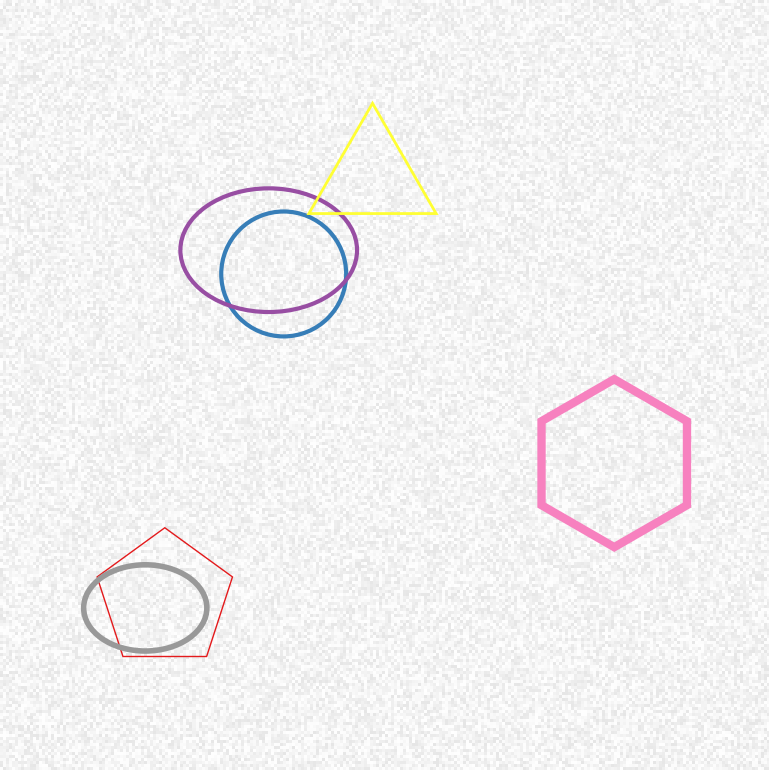[{"shape": "pentagon", "thickness": 0.5, "radius": 0.46, "center": [0.214, 0.222]}, {"shape": "circle", "thickness": 1.5, "radius": 0.41, "center": [0.368, 0.644]}, {"shape": "oval", "thickness": 1.5, "radius": 0.57, "center": [0.349, 0.675]}, {"shape": "triangle", "thickness": 1, "radius": 0.48, "center": [0.484, 0.77]}, {"shape": "hexagon", "thickness": 3, "radius": 0.55, "center": [0.798, 0.398]}, {"shape": "oval", "thickness": 2, "radius": 0.4, "center": [0.189, 0.211]}]